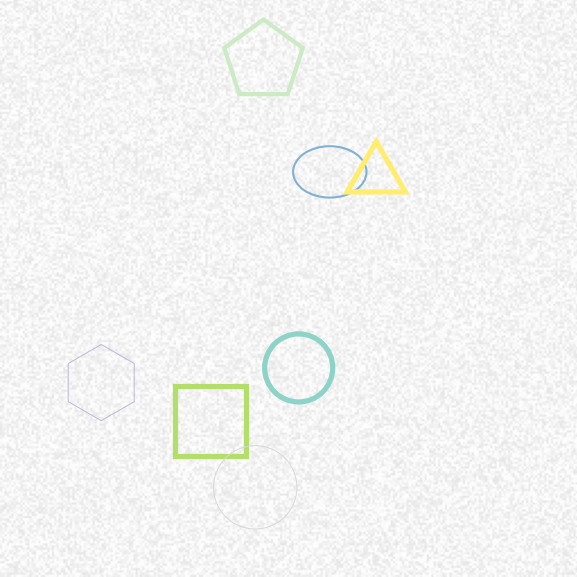[{"shape": "circle", "thickness": 2.5, "radius": 0.29, "center": [0.517, 0.362]}, {"shape": "hexagon", "thickness": 0.5, "radius": 0.33, "center": [0.175, 0.337]}, {"shape": "oval", "thickness": 1, "radius": 0.32, "center": [0.571, 0.701]}, {"shape": "square", "thickness": 2.5, "radius": 0.3, "center": [0.364, 0.27]}, {"shape": "circle", "thickness": 0.5, "radius": 0.36, "center": [0.442, 0.155]}, {"shape": "pentagon", "thickness": 2, "radius": 0.36, "center": [0.456, 0.894]}, {"shape": "triangle", "thickness": 2.5, "radius": 0.29, "center": [0.651, 0.696]}]